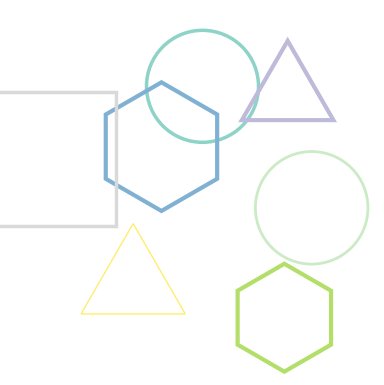[{"shape": "circle", "thickness": 2.5, "radius": 0.73, "center": [0.526, 0.776]}, {"shape": "triangle", "thickness": 3, "radius": 0.69, "center": [0.747, 0.757]}, {"shape": "hexagon", "thickness": 3, "radius": 0.84, "center": [0.419, 0.619]}, {"shape": "hexagon", "thickness": 3, "radius": 0.7, "center": [0.739, 0.175]}, {"shape": "square", "thickness": 2.5, "radius": 0.87, "center": [0.128, 0.587]}, {"shape": "circle", "thickness": 2, "radius": 0.73, "center": [0.81, 0.46]}, {"shape": "triangle", "thickness": 1, "radius": 0.78, "center": [0.346, 0.263]}]